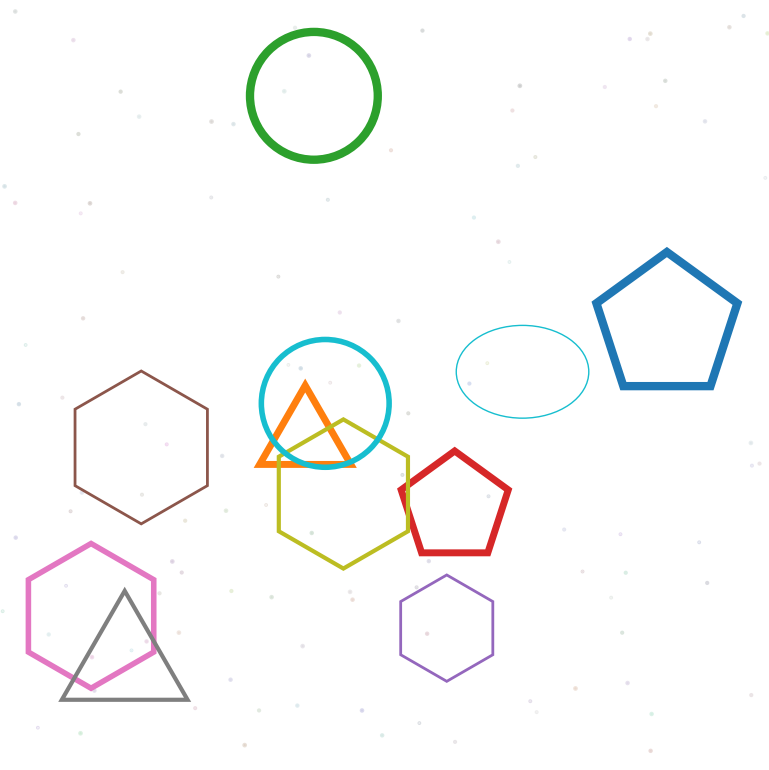[{"shape": "pentagon", "thickness": 3, "radius": 0.48, "center": [0.866, 0.576]}, {"shape": "triangle", "thickness": 2.5, "radius": 0.34, "center": [0.396, 0.431]}, {"shape": "circle", "thickness": 3, "radius": 0.41, "center": [0.408, 0.876]}, {"shape": "pentagon", "thickness": 2.5, "radius": 0.37, "center": [0.591, 0.341]}, {"shape": "hexagon", "thickness": 1, "radius": 0.35, "center": [0.58, 0.184]}, {"shape": "hexagon", "thickness": 1, "radius": 0.5, "center": [0.183, 0.419]}, {"shape": "hexagon", "thickness": 2, "radius": 0.47, "center": [0.118, 0.2]}, {"shape": "triangle", "thickness": 1.5, "radius": 0.47, "center": [0.162, 0.138]}, {"shape": "hexagon", "thickness": 1.5, "radius": 0.48, "center": [0.446, 0.358]}, {"shape": "oval", "thickness": 0.5, "radius": 0.43, "center": [0.679, 0.517]}, {"shape": "circle", "thickness": 2, "radius": 0.41, "center": [0.422, 0.476]}]